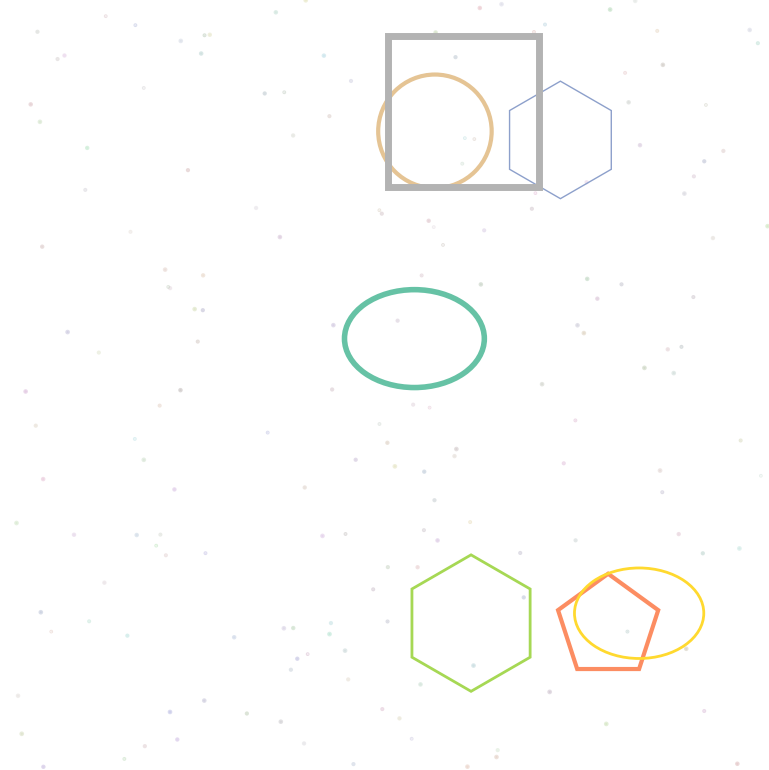[{"shape": "oval", "thickness": 2, "radius": 0.45, "center": [0.538, 0.56]}, {"shape": "pentagon", "thickness": 1.5, "radius": 0.34, "center": [0.79, 0.186]}, {"shape": "hexagon", "thickness": 0.5, "radius": 0.38, "center": [0.728, 0.818]}, {"shape": "hexagon", "thickness": 1, "radius": 0.44, "center": [0.612, 0.191]}, {"shape": "oval", "thickness": 1, "radius": 0.42, "center": [0.83, 0.204]}, {"shape": "circle", "thickness": 1.5, "radius": 0.37, "center": [0.565, 0.83]}, {"shape": "square", "thickness": 2.5, "radius": 0.49, "center": [0.602, 0.856]}]